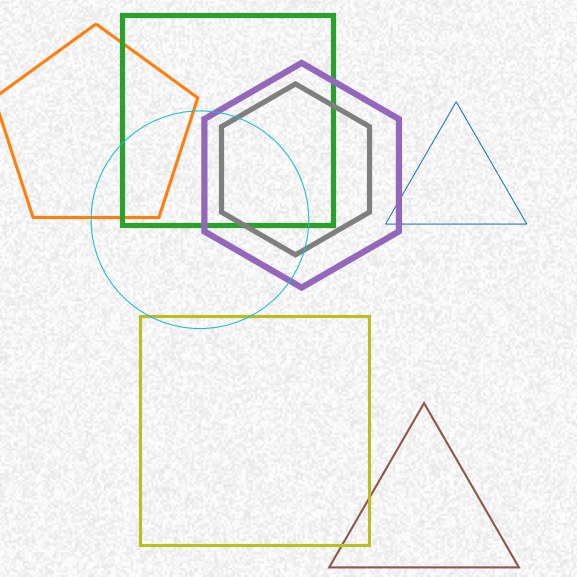[{"shape": "triangle", "thickness": 0.5, "radius": 0.71, "center": [0.79, 0.682]}, {"shape": "pentagon", "thickness": 1.5, "radius": 0.93, "center": [0.166, 0.772]}, {"shape": "square", "thickness": 2.5, "radius": 0.91, "center": [0.394, 0.791]}, {"shape": "hexagon", "thickness": 3, "radius": 0.97, "center": [0.522, 0.696]}, {"shape": "triangle", "thickness": 1, "radius": 0.95, "center": [0.734, 0.111]}, {"shape": "hexagon", "thickness": 2.5, "radius": 0.74, "center": [0.512, 0.706]}, {"shape": "square", "thickness": 1.5, "radius": 0.99, "center": [0.441, 0.254]}, {"shape": "circle", "thickness": 0.5, "radius": 0.94, "center": [0.346, 0.619]}]